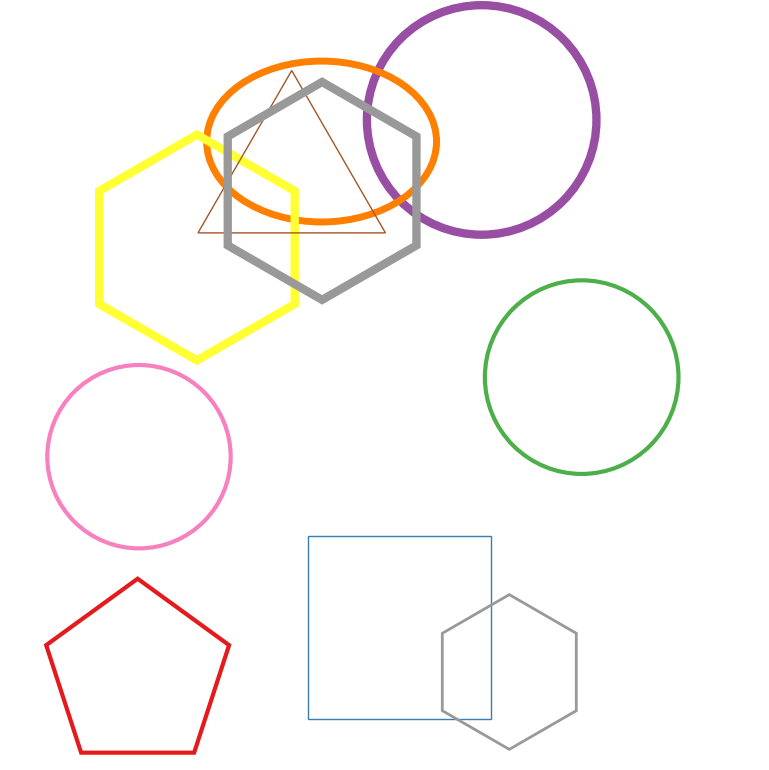[{"shape": "pentagon", "thickness": 1.5, "radius": 0.62, "center": [0.179, 0.124]}, {"shape": "square", "thickness": 0.5, "radius": 0.59, "center": [0.518, 0.185]}, {"shape": "circle", "thickness": 1.5, "radius": 0.63, "center": [0.755, 0.51]}, {"shape": "circle", "thickness": 3, "radius": 0.75, "center": [0.626, 0.844]}, {"shape": "oval", "thickness": 2.5, "radius": 0.75, "center": [0.418, 0.816]}, {"shape": "hexagon", "thickness": 3, "radius": 0.73, "center": [0.256, 0.679]}, {"shape": "triangle", "thickness": 0.5, "radius": 0.7, "center": [0.379, 0.768]}, {"shape": "circle", "thickness": 1.5, "radius": 0.6, "center": [0.181, 0.407]}, {"shape": "hexagon", "thickness": 1, "radius": 0.5, "center": [0.661, 0.127]}, {"shape": "hexagon", "thickness": 3, "radius": 0.71, "center": [0.418, 0.752]}]